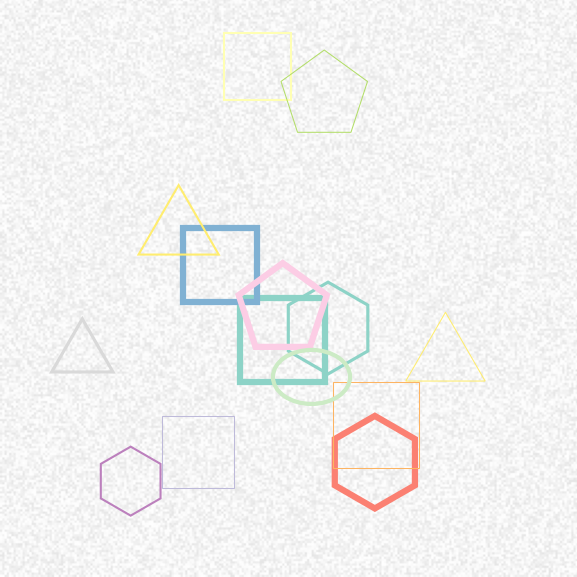[{"shape": "hexagon", "thickness": 1.5, "radius": 0.4, "center": [0.568, 0.431]}, {"shape": "square", "thickness": 3, "radius": 0.36, "center": [0.489, 0.411]}, {"shape": "square", "thickness": 1, "radius": 0.29, "center": [0.445, 0.884]}, {"shape": "square", "thickness": 0.5, "radius": 0.31, "center": [0.342, 0.217]}, {"shape": "hexagon", "thickness": 3, "radius": 0.4, "center": [0.649, 0.199]}, {"shape": "square", "thickness": 3, "radius": 0.32, "center": [0.38, 0.541]}, {"shape": "square", "thickness": 0.5, "radius": 0.37, "center": [0.651, 0.263]}, {"shape": "pentagon", "thickness": 0.5, "radius": 0.39, "center": [0.561, 0.834]}, {"shape": "pentagon", "thickness": 3, "radius": 0.4, "center": [0.49, 0.463]}, {"shape": "triangle", "thickness": 1.5, "radius": 0.31, "center": [0.143, 0.386]}, {"shape": "hexagon", "thickness": 1, "radius": 0.3, "center": [0.226, 0.166]}, {"shape": "oval", "thickness": 2, "radius": 0.33, "center": [0.539, 0.346]}, {"shape": "triangle", "thickness": 0.5, "radius": 0.4, "center": [0.771, 0.379]}, {"shape": "triangle", "thickness": 1, "radius": 0.4, "center": [0.309, 0.598]}]